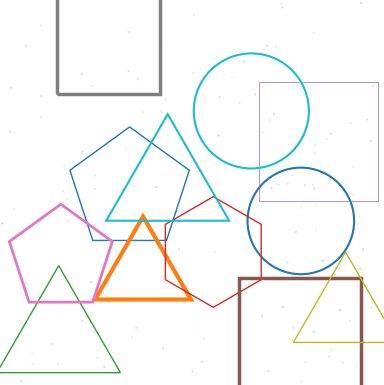[{"shape": "pentagon", "thickness": 1, "radius": 0.81, "center": [0.337, 0.507]}, {"shape": "circle", "thickness": 1.5, "radius": 0.69, "center": [0.781, 0.426]}, {"shape": "triangle", "thickness": 3, "radius": 0.72, "center": [0.372, 0.294]}, {"shape": "triangle", "thickness": 1, "radius": 0.93, "center": [0.152, 0.125]}, {"shape": "hexagon", "thickness": 1, "radius": 0.72, "center": [0.554, 0.345]}, {"shape": "square", "thickness": 0.5, "radius": 0.77, "center": [0.828, 0.632]}, {"shape": "square", "thickness": 2.5, "radius": 0.79, "center": [0.78, 0.119]}, {"shape": "pentagon", "thickness": 2, "radius": 0.7, "center": [0.158, 0.329]}, {"shape": "square", "thickness": 2.5, "radius": 0.67, "center": [0.282, 0.89]}, {"shape": "triangle", "thickness": 1, "radius": 0.78, "center": [0.898, 0.189]}, {"shape": "circle", "thickness": 1.5, "radius": 0.75, "center": [0.653, 0.712]}, {"shape": "triangle", "thickness": 1.5, "radius": 0.92, "center": [0.436, 0.519]}]